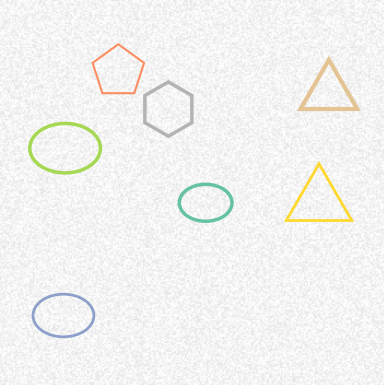[{"shape": "oval", "thickness": 2.5, "radius": 0.34, "center": [0.534, 0.473]}, {"shape": "pentagon", "thickness": 1.5, "radius": 0.35, "center": [0.307, 0.815]}, {"shape": "oval", "thickness": 2, "radius": 0.4, "center": [0.165, 0.18]}, {"shape": "oval", "thickness": 2.5, "radius": 0.46, "center": [0.169, 0.615]}, {"shape": "triangle", "thickness": 2, "radius": 0.49, "center": [0.829, 0.476]}, {"shape": "triangle", "thickness": 3, "radius": 0.43, "center": [0.854, 0.759]}, {"shape": "hexagon", "thickness": 2.5, "radius": 0.35, "center": [0.437, 0.717]}]